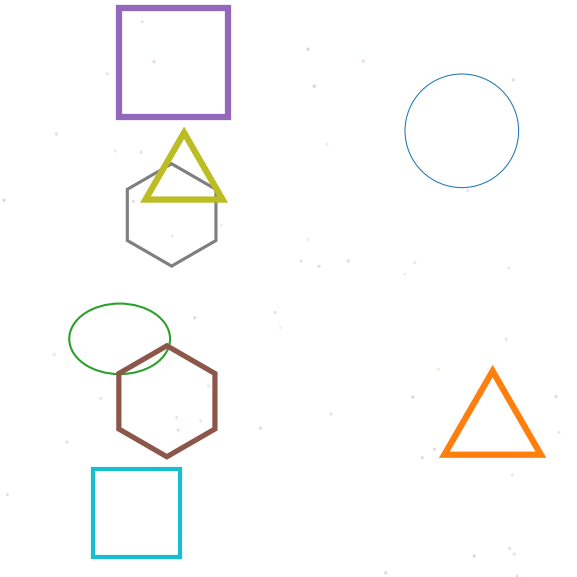[{"shape": "circle", "thickness": 0.5, "radius": 0.49, "center": [0.8, 0.773]}, {"shape": "triangle", "thickness": 3, "radius": 0.48, "center": [0.853, 0.26]}, {"shape": "oval", "thickness": 1, "radius": 0.44, "center": [0.207, 0.412]}, {"shape": "square", "thickness": 3, "radius": 0.47, "center": [0.301, 0.891]}, {"shape": "hexagon", "thickness": 2.5, "radius": 0.48, "center": [0.289, 0.304]}, {"shape": "hexagon", "thickness": 1.5, "radius": 0.44, "center": [0.297, 0.627]}, {"shape": "triangle", "thickness": 3, "radius": 0.39, "center": [0.319, 0.692]}, {"shape": "square", "thickness": 2, "radius": 0.38, "center": [0.236, 0.111]}]